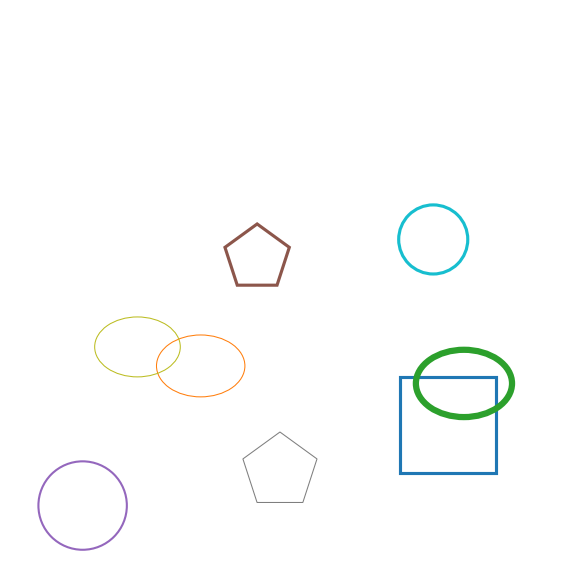[{"shape": "square", "thickness": 1.5, "radius": 0.42, "center": [0.777, 0.263]}, {"shape": "oval", "thickness": 0.5, "radius": 0.38, "center": [0.348, 0.366]}, {"shape": "oval", "thickness": 3, "radius": 0.42, "center": [0.803, 0.335]}, {"shape": "circle", "thickness": 1, "radius": 0.38, "center": [0.143, 0.124]}, {"shape": "pentagon", "thickness": 1.5, "radius": 0.29, "center": [0.445, 0.553]}, {"shape": "pentagon", "thickness": 0.5, "radius": 0.34, "center": [0.485, 0.184]}, {"shape": "oval", "thickness": 0.5, "radius": 0.37, "center": [0.238, 0.398]}, {"shape": "circle", "thickness": 1.5, "radius": 0.3, "center": [0.75, 0.585]}]